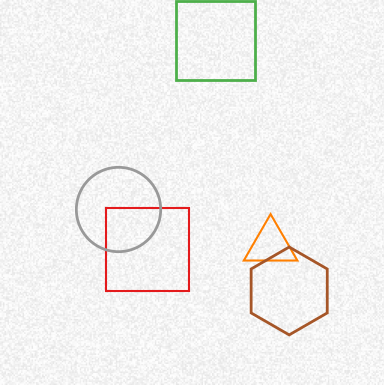[{"shape": "square", "thickness": 1.5, "radius": 0.54, "center": [0.383, 0.351]}, {"shape": "square", "thickness": 2, "radius": 0.51, "center": [0.559, 0.896]}, {"shape": "triangle", "thickness": 1.5, "radius": 0.4, "center": [0.703, 0.363]}, {"shape": "hexagon", "thickness": 2, "radius": 0.57, "center": [0.751, 0.244]}, {"shape": "circle", "thickness": 2, "radius": 0.55, "center": [0.308, 0.456]}]